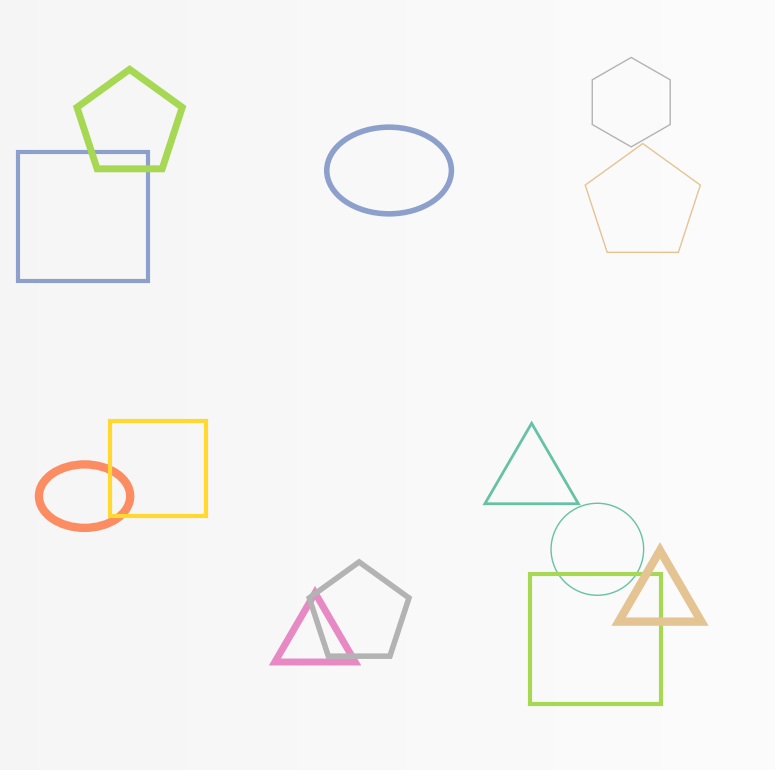[{"shape": "triangle", "thickness": 1, "radius": 0.35, "center": [0.686, 0.381]}, {"shape": "circle", "thickness": 0.5, "radius": 0.3, "center": [0.771, 0.287]}, {"shape": "oval", "thickness": 3, "radius": 0.29, "center": [0.109, 0.356]}, {"shape": "oval", "thickness": 2, "radius": 0.4, "center": [0.502, 0.779]}, {"shape": "square", "thickness": 1.5, "radius": 0.42, "center": [0.107, 0.719]}, {"shape": "triangle", "thickness": 2.5, "radius": 0.3, "center": [0.407, 0.17]}, {"shape": "pentagon", "thickness": 2.5, "radius": 0.36, "center": [0.167, 0.839]}, {"shape": "square", "thickness": 1.5, "radius": 0.42, "center": [0.768, 0.17]}, {"shape": "square", "thickness": 1.5, "radius": 0.31, "center": [0.204, 0.392]}, {"shape": "pentagon", "thickness": 0.5, "radius": 0.39, "center": [0.829, 0.735]}, {"shape": "triangle", "thickness": 3, "radius": 0.31, "center": [0.852, 0.224]}, {"shape": "hexagon", "thickness": 0.5, "radius": 0.29, "center": [0.814, 0.867]}, {"shape": "pentagon", "thickness": 2, "radius": 0.34, "center": [0.463, 0.203]}]